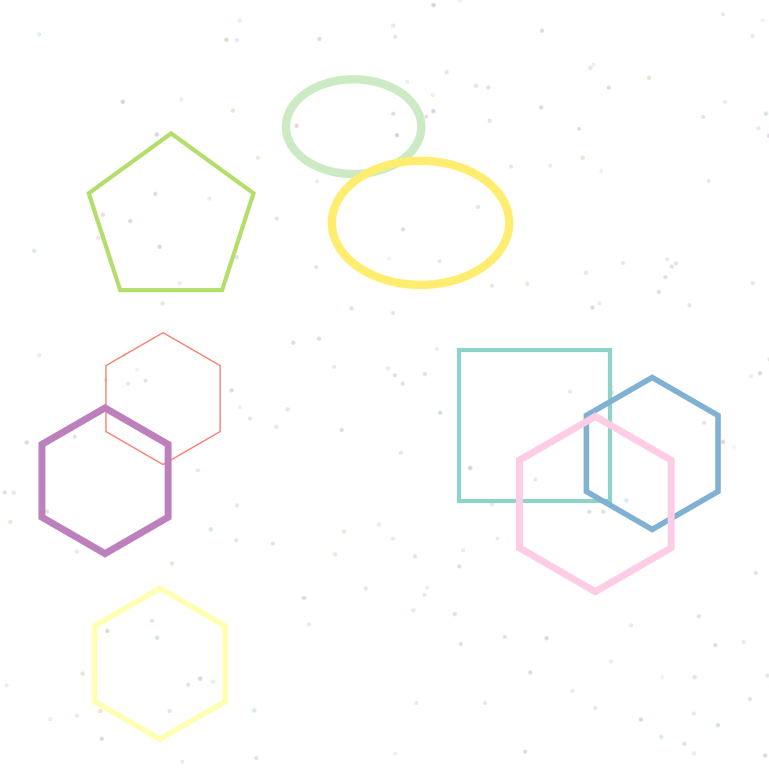[{"shape": "square", "thickness": 1.5, "radius": 0.49, "center": [0.694, 0.447]}, {"shape": "hexagon", "thickness": 2, "radius": 0.49, "center": [0.208, 0.138]}, {"shape": "hexagon", "thickness": 0.5, "radius": 0.43, "center": [0.212, 0.482]}, {"shape": "hexagon", "thickness": 2, "radius": 0.49, "center": [0.847, 0.411]}, {"shape": "pentagon", "thickness": 1.5, "radius": 0.56, "center": [0.222, 0.714]}, {"shape": "hexagon", "thickness": 2.5, "radius": 0.57, "center": [0.773, 0.345]}, {"shape": "hexagon", "thickness": 2.5, "radius": 0.47, "center": [0.136, 0.376]}, {"shape": "oval", "thickness": 3, "radius": 0.44, "center": [0.459, 0.835]}, {"shape": "oval", "thickness": 3, "radius": 0.58, "center": [0.546, 0.711]}]